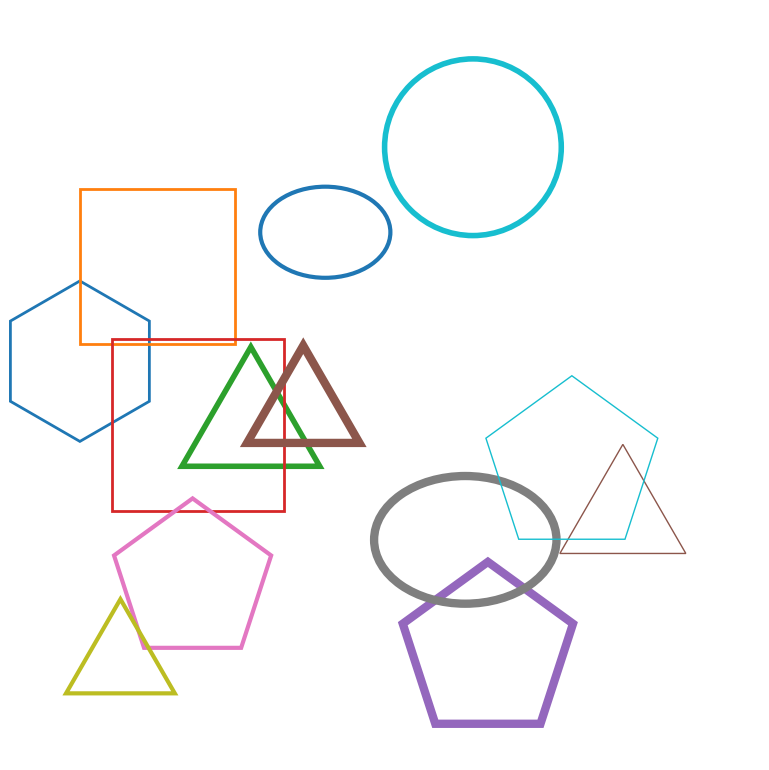[{"shape": "oval", "thickness": 1.5, "radius": 0.42, "center": [0.422, 0.698]}, {"shape": "hexagon", "thickness": 1, "radius": 0.52, "center": [0.104, 0.531]}, {"shape": "square", "thickness": 1, "radius": 0.5, "center": [0.204, 0.654]}, {"shape": "triangle", "thickness": 2, "radius": 0.52, "center": [0.326, 0.446]}, {"shape": "square", "thickness": 1, "radius": 0.56, "center": [0.257, 0.448]}, {"shape": "pentagon", "thickness": 3, "radius": 0.58, "center": [0.634, 0.154]}, {"shape": "triangle", "thickness": 3, "radius": 0.42, "center": [0.394, 0.467]}, {"shape": "triangle", "thickness": 0.5, "radius": 0.47, "center": [0.809, 0.328]}, {"shape": "pentagon", "thickness": 1.5, "radius": 0.54, "center": [0.25, 0.245]}, {"shape": "oval", "thickness": 3, "radius": 0.59, "center": [0.604, 0.299]}, {"shape": "triangle", "thickness": 1.5, "radius": 0.41, "center": [0.156, 0.14]}, {"shape": "circle", "thickness": 2, "radius": 0.57, "center": [0.614, 0.809]}, {"shape": "pentagon", "thickness": 0.5, "radius": 0.59, "center": [0.743, 0.395]}]